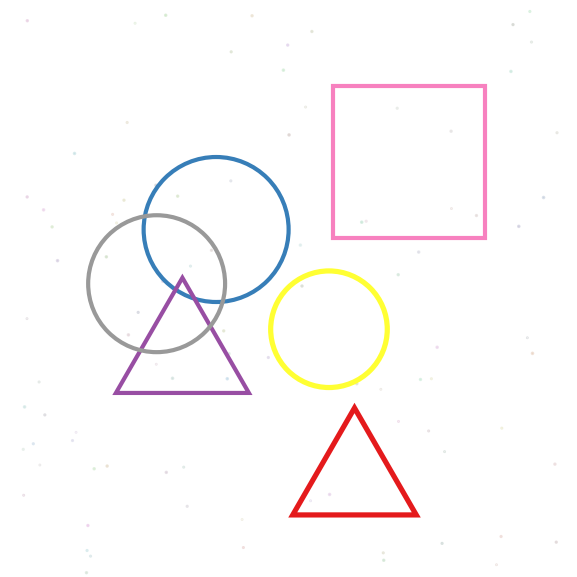[{"shape": "triangle", "thickness": 2.5, "radius": 0.62, "center": [0.614, 0.169]}, {"shape": "circle", "thickness": 2, "radius": 0.63, "center": [0.374, 0.602]}, {"shape": "triangle", "thickness": 2, "radius": 0.66, "center": [0.316, 0.385]}, {"shape": "circle", "thickness": 2.5, "radius": 0.5, "center": [0.57, 0.429]}, {"shape": "square", "thickness": 2, "radius": 0.66, "center": [0.709, 0.719]}, {"shape": "circle", "thickness": 2, "radius": 0.59, "center": [0.271, 0.508]}]